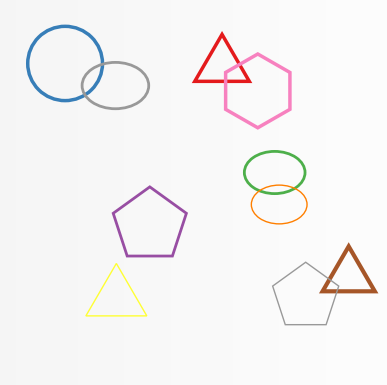[{"shape": "triangle", "thickness": 2.5, "radius": 0.41, "center": [0.573, 0.829]}, {"shape": "circle", "thickness": 2.5, "radius": 0.48, "center": [0.168, 0.835]}, {"shape": "oval", "thickness": 2, "radius": 0.39, "center": [0.709, 0.552]}, {"shape": "pentagon", "thickness": 2, "radius": 0.5, "center": [0.387, 0.415]}, {"shape": "oval", "thickness": 1, "radius": 0.36, "center": [0.72, 0.469]}, {"shape": "triangle", "thickness": 1, "radius": 0.45, "center": [0.3, 0.225]}, {"shape": "triangle", "thickness": 3, "radius": 0.39, "center": [0.9, 0.282]}, {"shape": "hexagon", "thickness": 2.5, "radius": 0.48, "center": [0.665, 0.764]}, {"shape": "pentagon", "thickness": 1, "radius": 0.45, "center": [0.789, 0.229]}, {"shape": "oval", "thickness": 2, "radius": 0.43, "center": [0.298, 0.778]}]